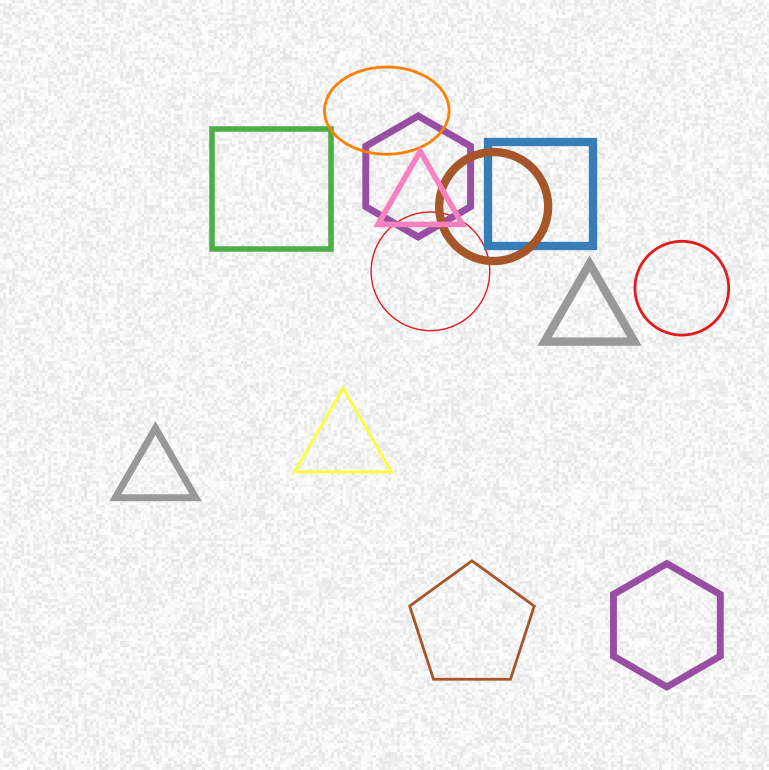[{"shape": "circle", "thickness": 1, "radius": 0.3, "center": [0.885, 0.626]}, {"shape": "circle", "thickness": 0.5, "radius": 0.39, "center": [0.559, 0.648]}, {"shape": "square", "thickness": 3, "radius": 0.34, "center": [0.702, 0.748]}, {"shape": "square", "thickness": 2, "radius": 0.39, "center": [0.352, 0.755]}, {"shape": "hexagon", "thickness": 2.5, "radius": 0.4, "center": [0.866, 0.188]}, {"shape": "hexagon", "thickness": 2.5, "radius": 0.39, "center": [0.543, 0.771]}, {"shape": "oval", "thickness": 1, "radius": 0.4, "center": [0.502, 0.856]}, {"shape": "triangle", "thickness": 1, "radius": 0.36, "center": [0.446, 0.423]}, {"shape": "circle", "thickness": 3, "radius": 0.35, "center": [0.641, 0.732]}, {"shape": "pentagon", "thickness": 1, "radius": 0.43, "center": [0.613, 0.187]}, {"shape": "triangle", "thickness": 2, "radius": 0.32, "center": [0.546, 0.74]}, {"shape": "triangle", "thickness": 2.5, "radius": 0.3, "center": [0.202, 0.384]}, {"shape": "triangle", "thickness": 3, "radius": 0.34, "center": [0.766, 0.59]}]